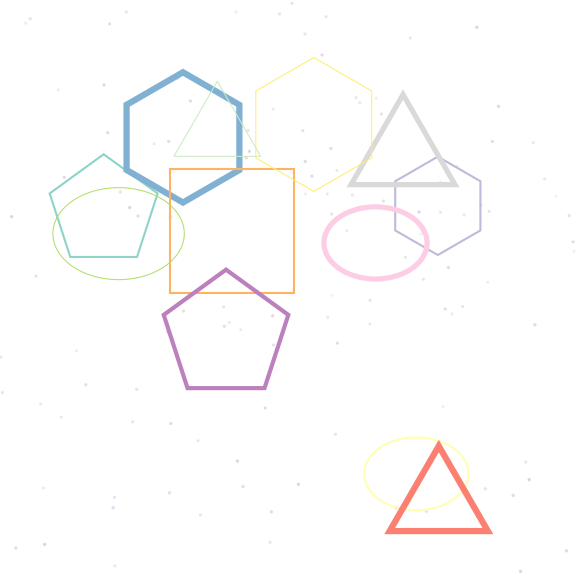[{"shape": "pentagon", "thickness": 1, "radius": 0.49, "center": [0.18, 0.634]}, {"shape": "oval", "thickness": 1, "radius": 0.45, "center": [0.721, 0.179]}, {"shape": "hexagon", "thickness": 1, "radius": 0.43, "center": [0.758, 0.643]}, {"shape": "triangle", "thickness": 3, "radius": 0.49, "center": [0.76, 0.129]}, {"shape": "hexagon", "thickness": 3, "radius": 0.56, "center": [0.317, 0.761]}, {"shape": "square", "thickness": 1, "radius": 0.54, "center": [0.402, 0.599]}, {"shape": "oval", "thickness": 0.5, "radius": 0.57, "center": [0.205, 0.595]}, {"shape": "oval", "thickness": 2.5, "radius": 0.45, "center": [0.65, 0.579]}, {"shape": "triangle", "thickness": 2.5, "radius": 0.52, "center": [0.698, 0.731]}, {"shape": "pentagon", "thickness": 2, "radius": 0.57, "center": [0.391, 0.419]}, {"shape": "triangle", "thickness": 0.5, "radius": 0.43, "center": [0.376, 0.772]}, {"shape": "hexagon", "thickness": 0.5, "radius": 0.58, "center": [0.543, 0.784]}]